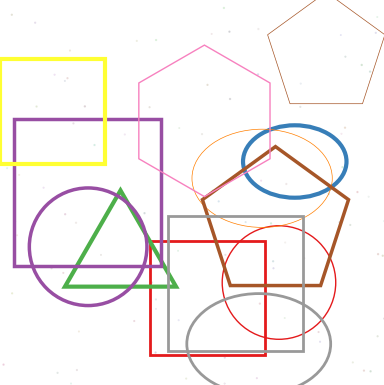[{"shape": "circle", "thickness": 1, "radius": 0.74, "center": [0.725, 0.266]}, {"shape": "square", "thickness": 2, "radius": 0.75, "center": [0.538, 0.226]}, {"shape": "oval", "thickness": 3, "radius": 0.67, "center": [0.766, 0.581]}, {"shape": "triangle", "thickness": 3, "radius": 0.83, "center": [0.313, 0.339]}, {"shape": "square", "thickness": 2.5, "radius": 0.95, "center": [0.228, 0.499]}, {"shape": "circle", "thickness": 2.5, "radius": 0.76, "center": [0.229, 0.359]}, {"shape": "oval", "thickness": 0.5, "radius": 0.91, "center": [0.681, 0.537]}, {"shape": "square", "thickness": 3, "radius": 0.68, "center": [0.137, 0.709]}, {"shape": "pentagon", "thickness": 0.5, "radius": 0.8, "center": [0.847, 0.86]}, {"shape": "pentagon", "thickness": 2.5, "radius": 1.0, "center": [0.716, 0.42]}, {"shape": "hexagon", "thickness": 1, "radius": 0.98, "center": [0.531, 0.686]}, {"shape": "oval", "thickness": 2, "radius": 0.93, "center": [0.672, 0.107]}, {"shape": "square", "thickness": 2, "radius": 0.87, "center": [0.612, 0.264]}]